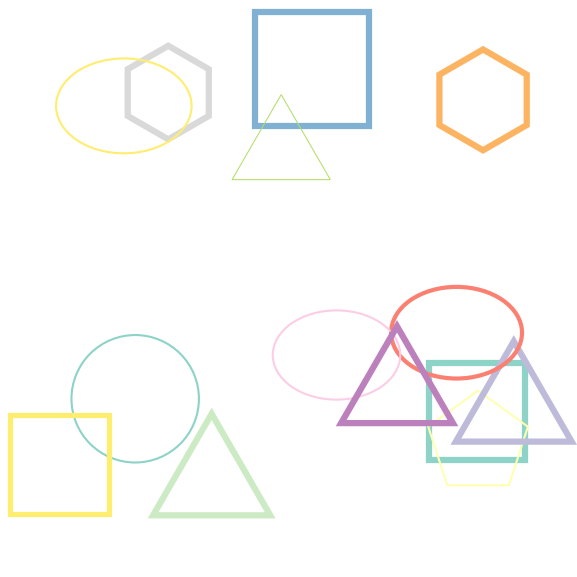[{"shape": "square", "thickness": 3, "radius": 0.42, "center": [0.826, 0.287]}, {"shape": "circle", "thickness": 1, "radius": 0.55, "center": [0.234, 0.309]}, {"shape": "pentagon", "thickness": 1, "radius": 0.45, "center": [0.828, 0.232]}, {"shape": "triangle", "thickness": 3, "radius": 0.58, "center": [0.89, 0.292]}, {"shape": "oval", "thickness": 2, "radius": 0.57, "center": [0.791, 0.423]}, {"shape": "square", "thickness": 3, "radius": 0.49, "center": [0.54, 0.879]}, {"shape": "hexagon", "thickness": 3, "radius": 0.44, "center": [0.836, 0.826]}, {"shape": "triangle", "thickness": 0.5, "radius": 0.49, "center": [0.487, 0.737]}, {"shape": "oval", "thickness": 1, "radius": 0.55, "center": [0.583, 0.384]}, {"shape": "hexagon", "thickness": 3, "radius": 0.41, "center": [0.291, 0.839]}, {"shape": "triangle", "thickness": 3, "radius": 0.56, "center": [0.687, 0.322]}, {"shape": "triangle", "thickness": 3, "radius": 0.59, "center": [0.366, 0.165]}, {"shape": "oval", "thickness": 1, "radius": 0.59, "center": [0.214, 0.816]}, {"shape": "square", "thickness": 2.5, "radius": 0.43, "center": [0.102, 0.195]}]